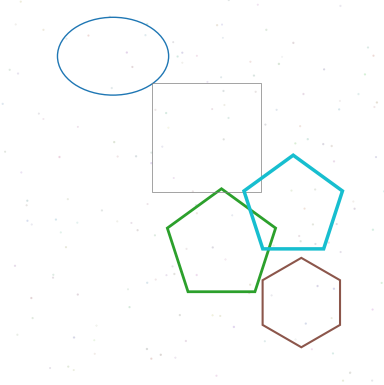[{"shape": "oval", "thickness": 1, "radius": 0.72, "center": [0.294, 0.854]}, {"shape": "pentagon", "thickness": 2, "radius": 0.74, "center": [0.575, 0.362]}, {"shape": "hexagon", "thickness": 1.5, "radius": 0.58, "center": [0.783, 0.214]}, {"shape": "square", "thickness": 0.5, "radius": 0.7, "center": [0.536, 0.642]}, {"shape": "pentagon", "thickness": 2.5, "radius": 0.67, "center": [0.762, 0.462]}]